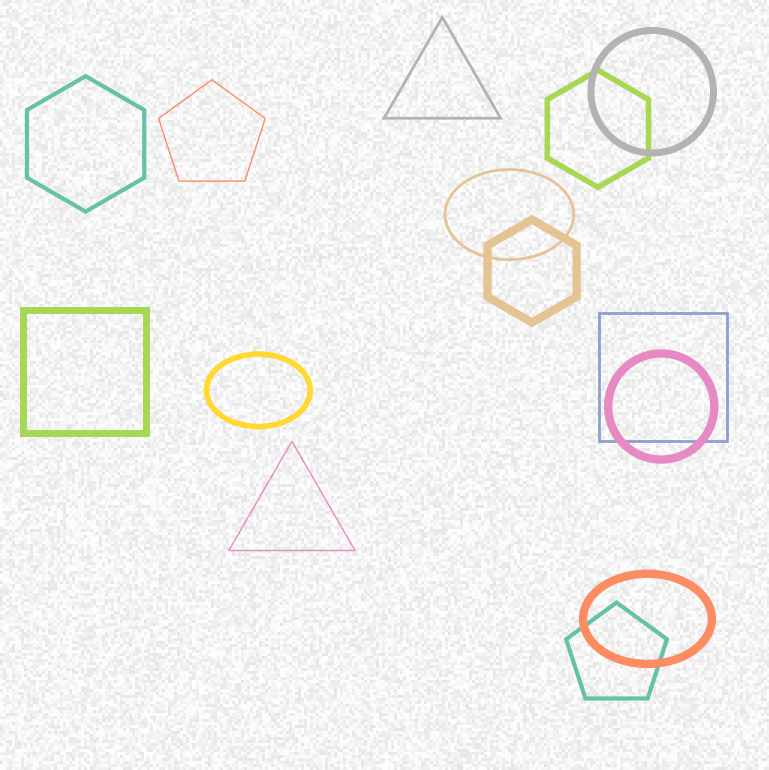[{"shape": "hexagon", "thickness": 1.5, "radius": 0.44, "center": [0.111, 0.813]}, {"shape": "pentagon", "thickness": 1.5, "radius": 0.34, "center": [0.801, 0.149]}, {"shape": "pentagon", "thickness": 0.5, "radius": 0.36, "center": [0.275, 0.824]}, {"shape": "oval", "thickness": 3, "radius": 0.42, "center": [0.841, 0.196]}, {"shape": "square", "thickness": 1, "radius": 0.42, "center": [0.861, 0.51]}, {"shape": "circle", "thickness": 3, "radius": 0.34, "center": [0.859, 0.472]}, {"shape": "triangle", "thickness": 0.5, "radius": 0.47, "center": [0.379, 0.332]}, {"shape": "square", "thickness": 2.5, "radius": 0.4, "center": [0.11, 0.517]}, {"shape": "hexagon", "thickness": 2, "radius": 0.38, "center": [0.777, 0.833]}, {"shape": "oval", "thickness": 2, "radius": 0.34, "center": [0.336, 0.493]}, {"shape": "oval", "thickness": 1, "radius": 0.42, "center": [0.661, 0.721]}, {"shape": "hexagon", "thickness": 3, "radius": 0.33, "center": [0.691, 0.648]}, {"shape": "circle", "thickness": 2.5, "radius": 0.4, "center": [0.847, 0.881]}, {"shape": "triangle", "thickness": 1, "radius": 0.44, "center": [0.574, 0.89]}]